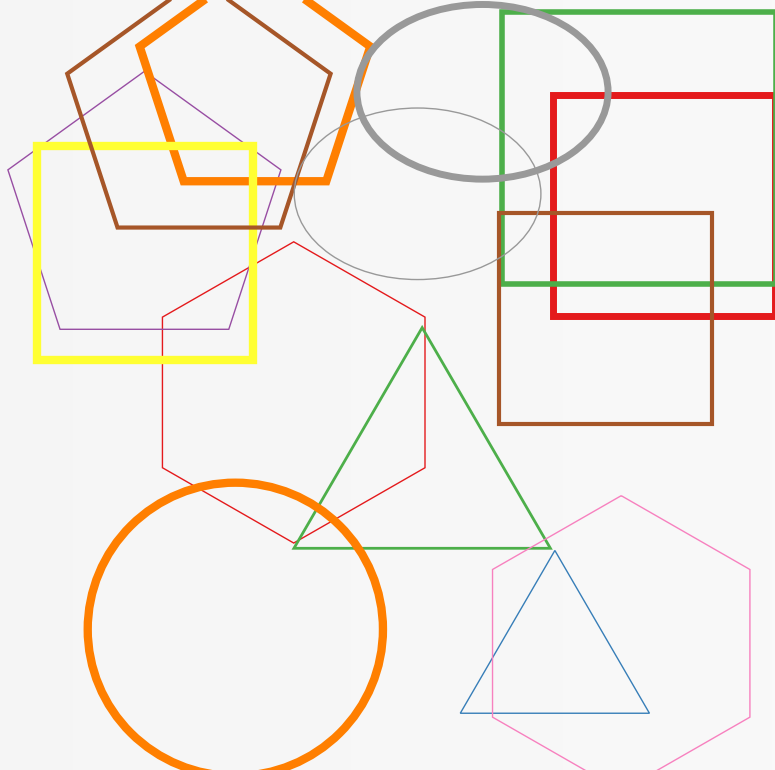[{"shape": "hexagon", "thickness": 0.5, "radius": 0.98, "center": [0.379, 0.49]}, {"shape": "square", "thickness": 2.5, "radius": 0.72, "center": [0.857, 0.733]}, {"shape": "triangle", "thickness": 0.5, "radius": 0.7, "center": [0.716, 0.144]}, {"shape": "triangle", "thickness": 1, "radius": 0.96, "center": [0.545, 0.383]}, {"shape": "square", "thickness": 2, "radius": 0.88, "center": [0.824, 0.807]}, {"shape": "pentagon", "thickness": 0.5, "radius": 0.93, "center": [0.186, 0.722]}, {"shape": "circle", "thickness": 3, "radius": 0.95, "center": [0.304, 0.183]}, {"shape": "pentagon", "thickness": 3, "radius": 0.78, "center": [0.329, 0.891]}, {"shape": "square", "thickness": 3, "radius": 0.69, "center": [0.187, 0.671]}, {"shape": "pentagon", "thickness": 1.5, "radius": 0.89, "center": [0.257, 0.849]}, {"shape": "square", "thickness": 1.5, "radius": 0.69, "center": [0.782, 0.586]}, {"shape": "hexagon", "thickness": 0.5, "radius": 0.96, "center": [0.802, 0.165]}, {"shape": "oval", "thickness": 0.5, "radius": 0.8, "center": [0.539, 0.748]}, {"shape": "oval", "thickness": 2.5, "radius": 0.81, "center": [0.623, 0.881]}]